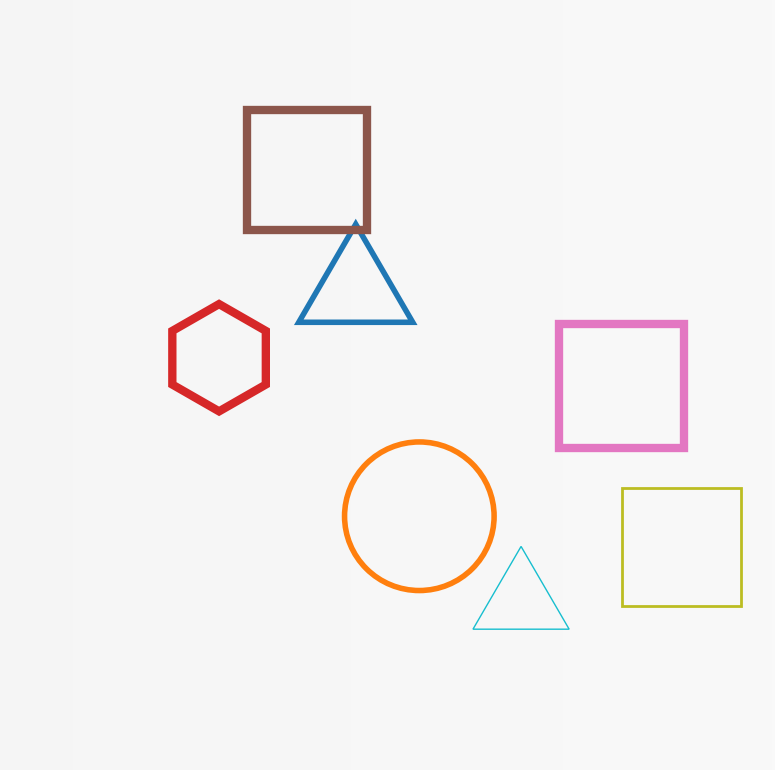[{"shape": "triangle", "thickness": 2, "radius": 0.42, "center": [0.459, 0.624]}, {"shape": "circle", "thickness": 2, "radius": 0.48, "center": [0.541, 0.33]}, {"shape": "hexagon", "thickness": 3, "radius": 0.35, "center": [0.283, 0.535]}, {"shape": "square", "thickness": 3, "radius": 0.39, "center": [0.396, 0.779]}, {"shape": "square", "thickness": 3, "radius": 0.4, "center": [0.802, 0.499]}, {"shape": "square", "thickness": 1, "radius": 0.39, "center": [0.879, 0.29]}, {"shape": "triangle", "thickness": 0.5, "radius": 0.36, "center": [0.672, 0.219]}]